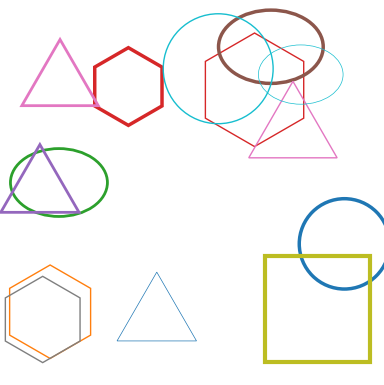[{"shape": "circle", "thickness": 2.5, "radius": 0.59, "center": [0.895, 0.367]}, {"shape": "triangle", "thickness": 0.5, "radius": 0.6, "center": [0.407, 0.174]}, {"shape": "hexagon", "thickness": 1, "radius": 0.61, "center": [0.13, 0.19]}, {"shape": "oval", "thickness": 2, "radius": 0.63, "center": [0.153, 0.526]}, {"shape": "hexagon", "thickness": 1, "radius": 0.74, "center": [0.661, 0.767]}, {"shape": "hexagon", "thickness": 2.5, "radius": 0.5, "center": [0.333, 0.775]}, {"shape": "triangle", "thickness": 2, "radius": 0.59, "center": [0.104, 0.507]}, {"shape": "oval", "thickness": 2.5, "radius": 0.68, "center": [0.704, 0.879]}, {"shape": "triangle", "thickness": 2, "radius": 0.57, "center": [0.156, 0.783]}, {"shape": "triangle", "thickness": 1, "radius": 0.66, "center": [0.761, 0.656]}, {"shape": "hexagon", "thickness": 1, "radius": 0.56, "center": [0.111, 0.17]}, {"shape": "square", "thickness": 3, "radius": 0.68, "center": [0.826, 0.197]}, {"shape": "oval", "thickness": 0.5, "radius": 0.55, "center": [0.781, 0.806]}, {"shape": "circle", "thickness": 1, "radius": 0.71, "center": [0.567, 0.821]}]